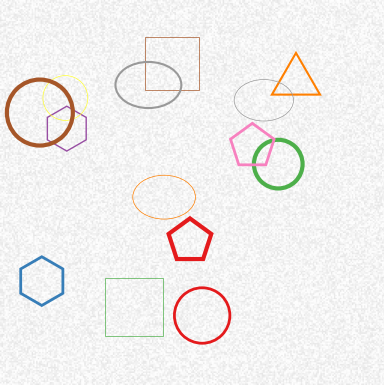[{"shape": "circle", "thickness": 2, "radius": 0.36, "center": [0.525, 0.18]}, {"shape": "pentagon", "thickness": 3, "radius": 0.29, "center": [0.493, 0.374]}, {"shape": "hexagon", "thickness": 2, "radius": 0.32, "center": [0.109, 0.27]}, {"shape": "square", "thickness": 0.5, "radius": 0.37, "center": [0.348, 0.203]}, {"shape": "circle", "thickness": 3, "radius": 0.32, "center": [0.723, 0.574]}, {"shape": "hexagon", "thickness": 1, "radius": 0.29, "center": [0.173, 0.666]}, {"shape": "triangle", "thickness": 1.5, "radius": 0.36, "center": [0.769, 0.79]}, {"shape": "oval", "thickness": 0.5, "radius": 0.41, "center": [0.426, 0.488]}, {"shape": "circle", "thickness": 0.5, "radius": 0.29, "center": [0.17, 0.745]}, {"shape": "circle", "thickness": 3, "radius": 0.43, "center": [0.104, 0.708]}, {"shape": "square", "thickness": 0.5, "radius": 0.35, "center": [0.447, 0.835]}, {"shape": "pentagon", "thickness": 2, "radius": 0.3, "center": [0.655, 0.62]}, {"shape": "oval", "thickness": 0.5, "radius": 0.39, "center": [0.685, 0.74]}, {"shape": "oval", "thickness": 1.5, "radius": 0.43, "center": [0.385, 0.779]}]